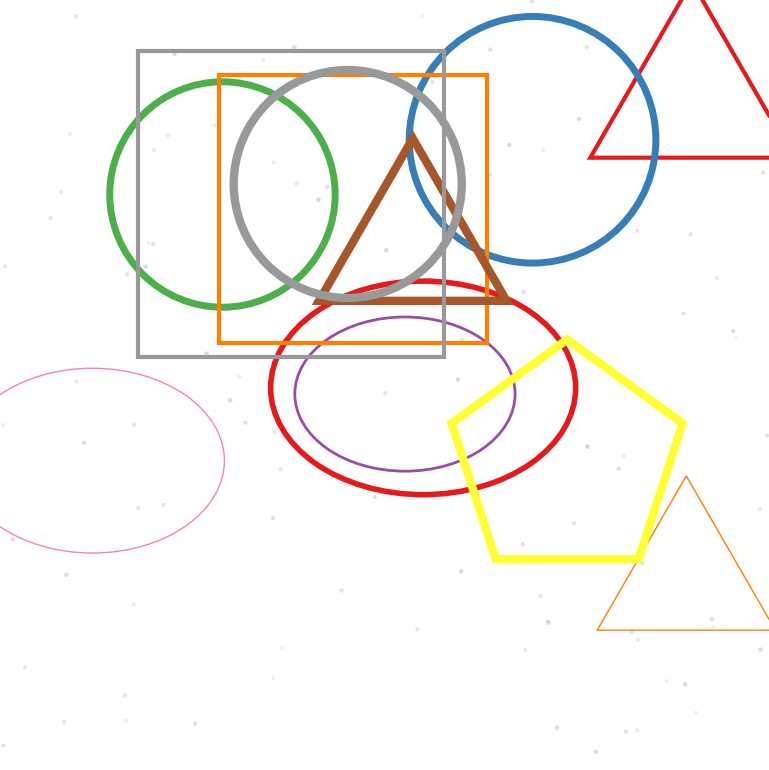[{"shape": "oval", "thickness": 2, "radius": 0.99, "center": [0.55, 0.496]}, {"shape": "triangle", "thickness": 1.5, "radius": 0.76, "center": [0.899, 0.871]}, {"shape": "circle", "thickness": 2.5, "radius": 0.8, "center": [0.692, 0.818]}, {"shape": "circle", "thickness": 2.5, "radius": 0.73, "center": [0.289, 0.747]}, {"shape": "oval", "thickness": 1, "radius": 0.72, "center": [0.526, 0.488]}, {"shape": "triangle", "thickness": 0.5, "radius": 0.67, "center": [0.891, 0.248]}, {"shape": "square", "thickness": 1.5, "radius": 0.87, "center": [0.459, 0.729]}, {"shape": "pentagon", "thickness": 3, "radius": 0.79, "center": [0.736, 0.401]}, {"shape": "triangle", "thickness": 3, "radius": 0.7, "center": [0.536, 0.68]}, {"shape": "oval", "thickness": 0.5, "radius": 0.86, "center": [0.12, 0.402]}, {"shape": "square", "thickness": 1.5, "radius": 0.99, "center": [0.378, 0.735]}, {"shape": "circle", "thickness": 3, "radius": 0.74, "center": [0.452, 0.761]}]